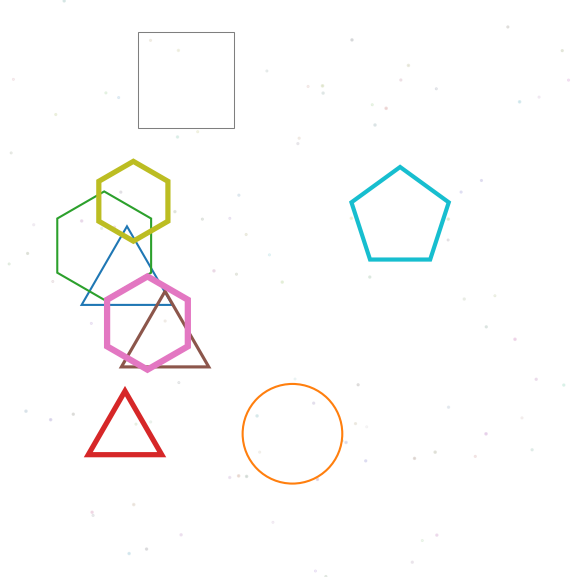[{"shape": "triangle", "thickness": 1, "radius": 0.45, "center": [0.22, 0.517]}, {"shape": "circle", "thickness": 1, "radius": 0.43, "center": [0.506, 0.248]}, {"shape": "hexagon", "thickness": 1, "radius": 0.47, "center": [0.18, 0.574]}, {"shape": "triangle", "thickness": 2.5, "radius": 0.37, "center": [0.216, 0.249]}, {"shape": "triangle", "thickness": 1.5, "radius": 0.44, "center": [0.286, 0.407]}, {"shape": "hexagon", "thickness": 3, "radius": 0.4, "center": [0.255, 0.44]}, {"shape": "square", "thickness": 0.5, "radius": 0.42, "center": [0.322, 0.86]}, {"shape": "hexagon", "thickness": 2.5, "radius": 0.35, "center": [0.231, 0.651]}, {"shape": "pentagon", "thickness": 2, "radius": 0.44, "center": [0.693, 0.621]}]